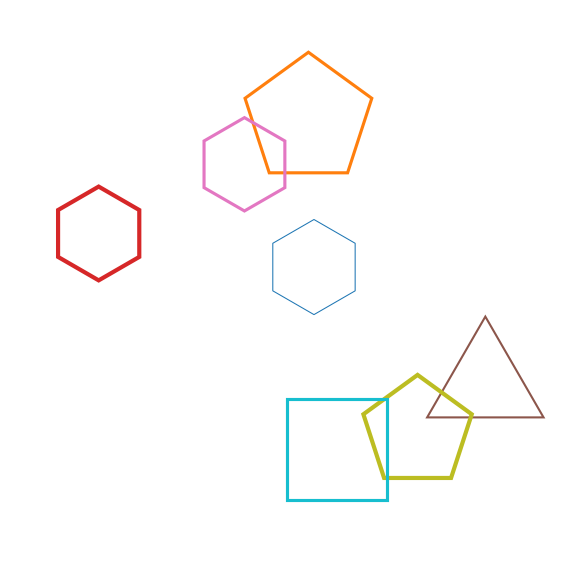[{"shape": "hexagon", "thickness": 0.5, "radius": 0.41, "center": [0.544, 0.537]}, {"shape": "pentagon", "thickness": 1.5, "radius": 0.58, "center": [0.534, 0.793]}, {"shape": "hexagon", "thickness": 2, "radius": 0.41, "center": [0.171, 0.595]}, {"shape": "triangle", "thickness": 1, "radius": 0.58, "center": [0.84, 0.335]}, {"shape": "hexagon", "thickness": 1.5, "radius": 0.4, "center": [0.423, 0.715]}, {"shape": "pentagon", "thickness": 2, "radius": 0.49, "center": [0.723, 0.251]}, {"shape": "square", "thickness": 1.5, "radius": 0.43, "center": [0.584, 0.221]}]